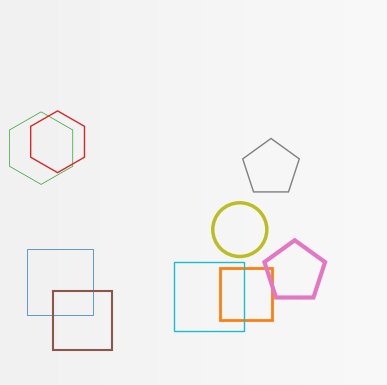[{"shape": "square", "thickness": 0.5, "radius": 0.43, "center": [0.155, 0.267]}, {"shape": "square", "thickness": 2, "radius": 0.34, "center": [0.634, 0.236]}, {"shape": "hexagon", "thickness": 0.5, "radius": 0.47, "center": [0.106, 0.615]}, {"shape": "hexagon", "thickness": 1, "radius": 0.4, "center": [0.149, 0.632]}, {"shape": "square", "thickness": 1.5, "radius": 0.38, "center": [0.213, 0.167]}, {"shape": "pentagon", "thickness": 3, "radius": 0.41, "center": [0.761, 0.294]}, {"shape": "pentagon", "thickness": 1, "radius": 0.38, "center": [0.699, 0.564]}, {"shape": "circle", "thickness": 2.5, "radius": 0.35, "center": [0.619, 0.404]}, {"shape": "square", "thickness": 1, "radius": 0.45, "center": [0.539, 0.229]}]